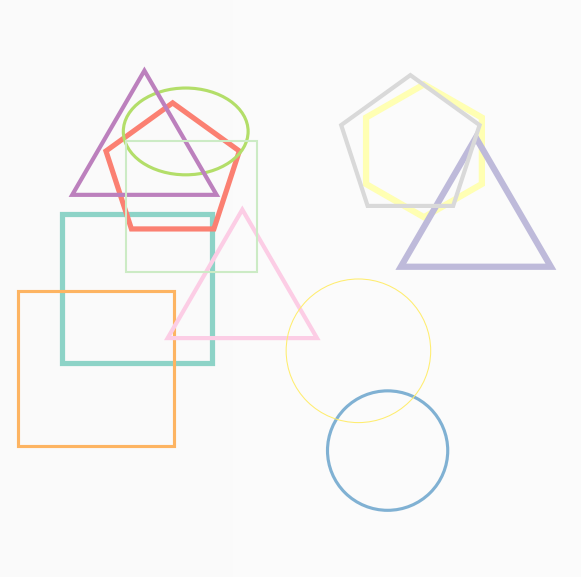[{"shape": "square", "thickness": 2.5, "radius": 0.64, "center": [0.236, 0.5]}, {"shape": "hexagon", "thickness": 3, "radius": 0.58, "center": [0.729, 0.738]}, {"shape": "triangle", "thickness": 3, "radius": 0.75, "center": [0.819, 0.612]}, {"shape": "pentagon", "thickness": 2.5, "radius": 0.6, "center": [0.297, 0.7]}, {"shape": "circle", "thickness": 1.5, "radius": 0.52, "center": [0.667, 0.219]}, {"shape": "square", "thickness": 1.5, "radius": 0.67, "center": [0.165, 0.361]}, {"shape": "oval", "thickness": 1.5, "radius": 0.54, "center": [0.32, 0.772]}, {"shape": "triangle", "thickness": 2, "radius": 0.74, "center": [0.417, 0.488]}, {"shape": "pentagon", "thickness": 2, "radius": 0.63, "center": [0.706, 0.744]}, {"shape": "triangle", "thickness": 2, "radius": 0.72, "center": [0.248, 0.733]}, {"shape": "square", "thickness": 1, "radius": 0.57, "center": [0.329, 0.641]}, {"shape": "circle", "thickness": 0.5, "radius": 0.62, "center": [0.617, 0.392]}]